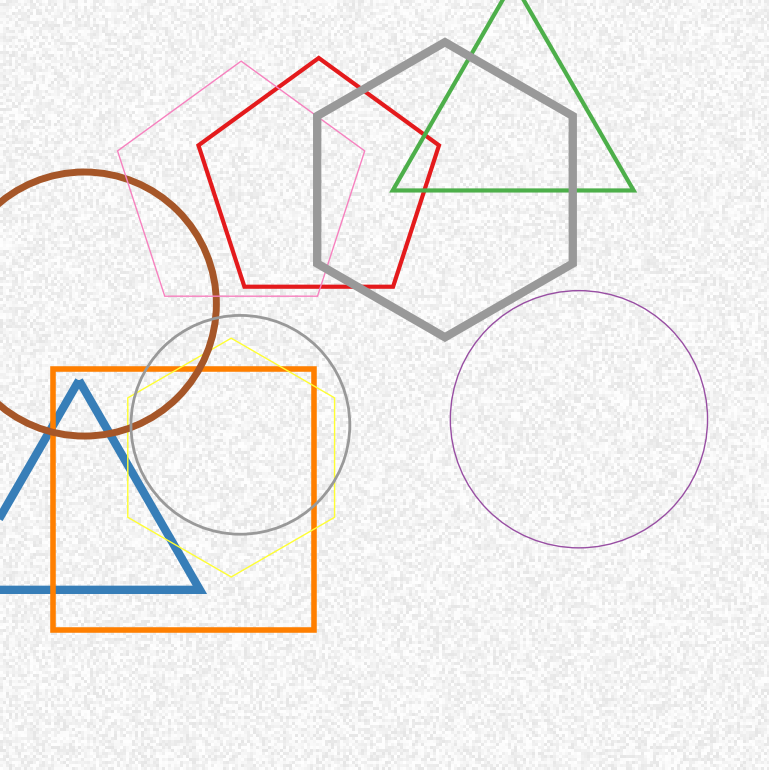[{"shape": "pentagon", "thickness": 1.5, "radius": 0.82, "center": [0.414, 0.76]}, {"shape": "triangle", "thickness": 3, "radius": 0.91, "center": [0.103, 0.325]}, {"shape": "triangle", "thickness": 1.5, "radius": 0.9, "center": [0.666, 0.843]}, {"shape": "circle", "thickness": 0.5, "radius": 0.84, "center": [0.752, 0.456]}, {"shape": "square", "thickness": 2, "radius": 0.85, "center": [0.238, 0.351]}, {"shape": "hexagon", "thickness": 0.5, "radius": 0.78, "center": [0.3, 0.406]}, {"shape": "circle", "thickness": 2.5, "radius": 0.86, "center": [0.11, 0.605]}, {"shape": "pentagon", "thickness": 0.5, "radius": 0.84, "center": [0.313, 0.752]}, {"shape": "circle", "thickness": 1, "radius": 0.71, "center": [0.312, 0.448]}, {"shape": "hexagon", "thickness": 3, "radius": 0.96, "center": [0.578, 0.754]}]